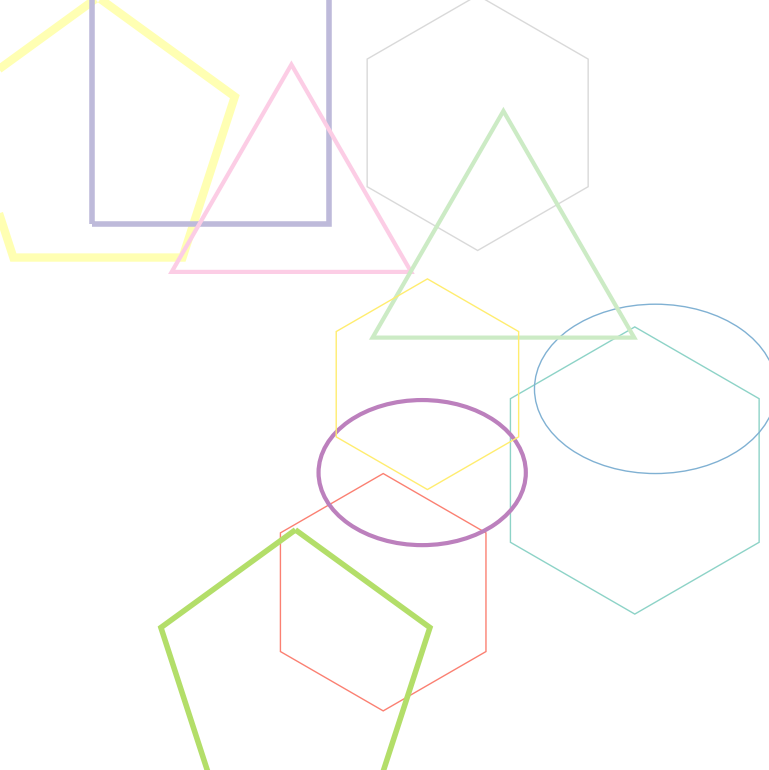[{"shape": "hexagon", "thickness": 0.5, "radius": 0.93, "center": [0.824, 0.389]}, {"shape": "pentagon", "thickness": 3, "radius": 0.93, "center": [0.127, 0.817]}, {"shape": "square", "thickness": 2, "radius": 0.77, "center": [0.273, 0.863]}, {"shape": "hexagon", "thickness": 0.5, "radius": 0.77, "center": [0.498, 0.231]}, {"shape": "oval", "thickness": 0.5, "radius": 0.79, "center": [0.851, 0.495]}, {"shape": "pentagon", "thickness": 2, "radius": 0.92, "center": [0.384, 0.128]}, {"shape": "triangle", "thickness": 1.5, "radius": 0.9, "center": [0.378, 0.737]}, {"shape": "hexagon", "thickness": 0.5, "radius": 0.83, "center": [0.62, 0.84]}, {"shape": "oval", "thickness": 1.5, "radius": 0.67, "center": [0.548, 0.386]}, {"shape": "triangle", "thickness": 1.5, "radius": 0.98, "center": [0.654, 0.66]}, {"shape": "hexagon", "thickness": 0.5, "radius": 0.68, "center": [0.555, 0.501]}]